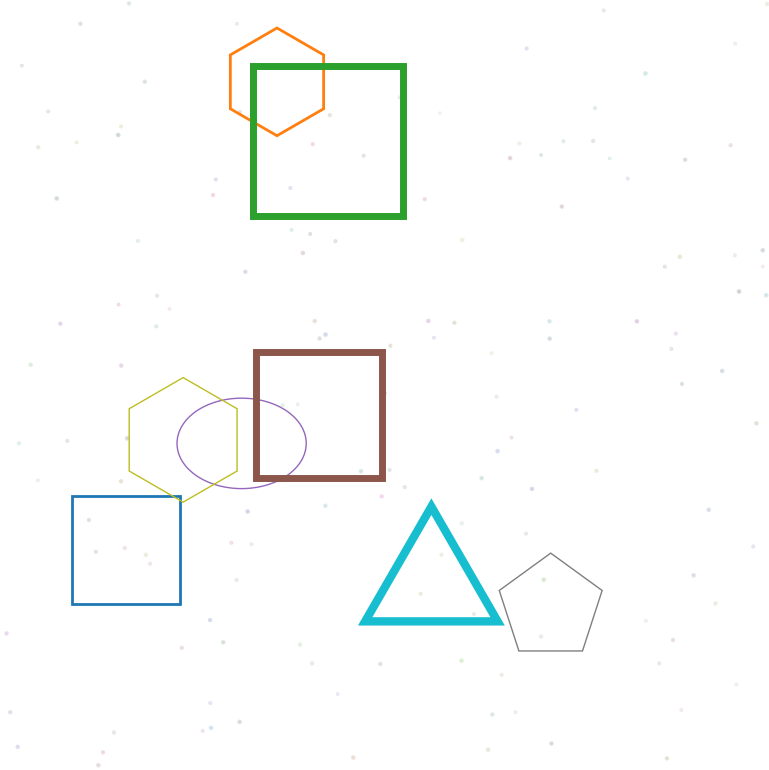[{"shape": "square", "thickness": 1, "radius": 0.35, "center": [0.163, 0.286]}, {"shape": "hexagon", "thickness": 1, "radius": 0.35, "center": [0.36, 0.894]}, {"shape": "square", "thickness": 2.5, "radius": 0.49, "center": [0.425, 0.817]}, {"shape": "oval", "thickness": 0.5, "radius": 0.42, "center": [0.314, 0.424]}, {"shape": "square", "thickness": 2.5, "radius": 0.41, "center": [0.414, 0.461]}, {"shape": "pentagon", "thickness": 0.5, "radius": 0.35, "center": [0.715, 0.211]}, {"shape": "hexagon", "thickness": 0.5, "radius": 0.4, "center": [0.238, 0.429]}, {"shape": "triangle", "thickness": 3, "radius": 0.5, "center": [0.56, 0.243]}]